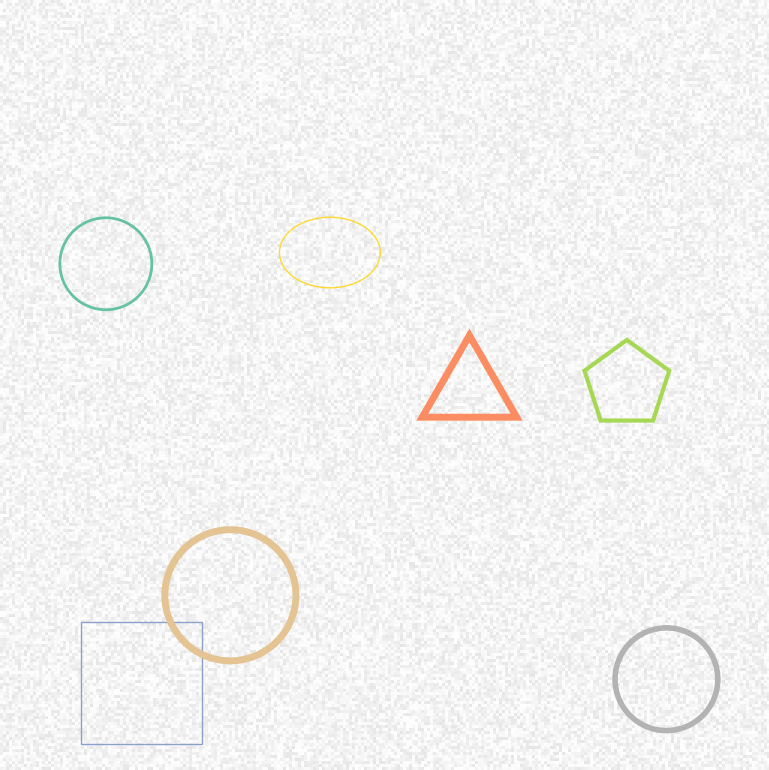[{"shape": "circle", "thickness": 1, "radius": 0.3, "center": [0.137, 0.657]}, {"shape": "triangle", "thickness": 2.5, "radius": 0.35, "center": [0.61, 0.494]}, {"shape": "square", "thickness": 0.5, "radius": 0.4, "center": [0.184, 0.113]}, {"shape": "pentagon", "thickness": 1.5, "radius": 0.29, "center": [0.814, 0.501]}, {"shape": "oval", "thickness": 0.5, "radius": 0.33, "center": [0.428, 0.672]}, {"shape": "circle", "thickness": 2.5, "radius": 0.43, "center": [0.299, 0.227]}, {"shape": "circle", "thickness": 2, "radius": 0.33, "center": [0.865, 0.118]}]